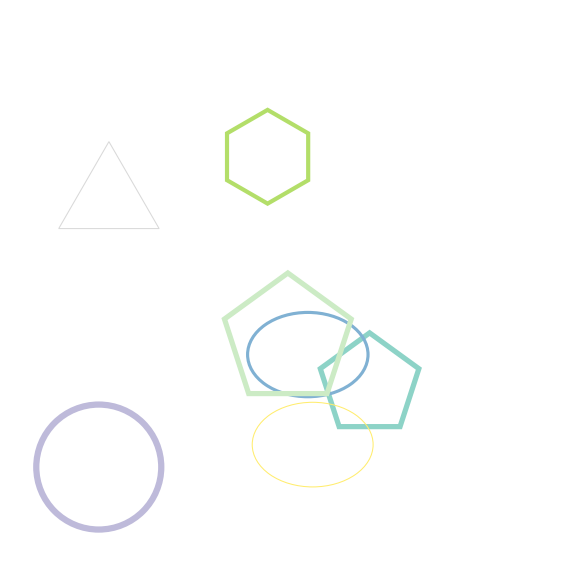[{"shape": "pentagon", "thickness": 2.5, "radius": 0.45, "center": [0.64, 0.333]}, {"shape": "circle", "thickness": 3, "radius": 0.54, "center": [0.171, 0.19]}, {"shape": "oval", "thickness": 1.5, "radius": 0.52, "center": [0.533, 0.385]}, {"shape": "hexagon", "thickness": 2, "radius": 0.41, "center": [0.463, 0.728]}, {"shape": "triangle", "thickness": 0.5, "radius": 0.5, "center": [0.189, 0.654]}, {"shape": "pentagon", "thickness": 2.5, "radius": 0.58, "center": [0.498, 0.411]}, {"shape": "oval", "thickness": 0.5, "radius": 0.52, "center": [0.541, 0.229]}]